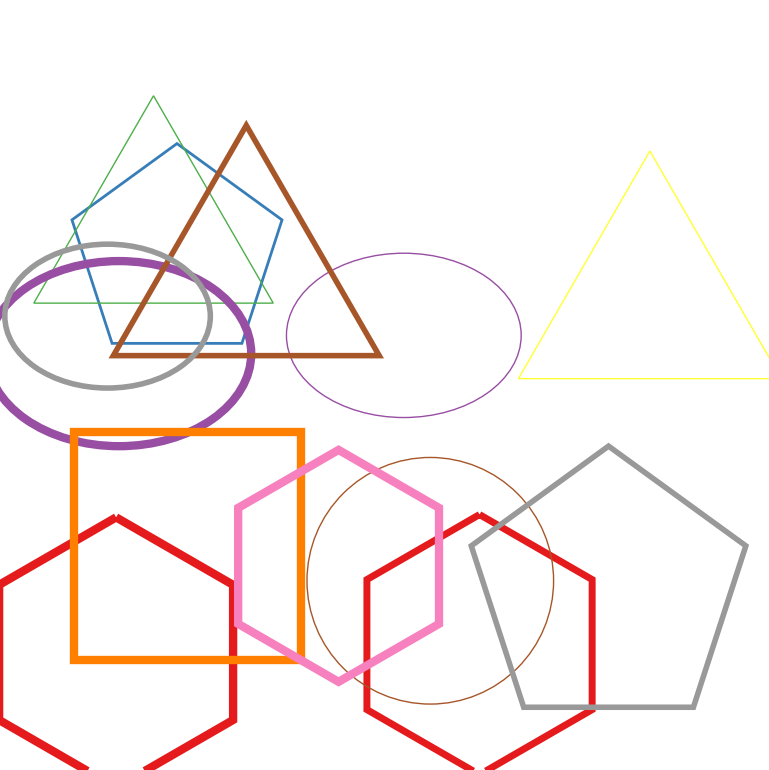[{"shape": "hexagon", "thickness": 2.5, "radius": 0.84, "center": [0.623, 0.163]}, {"shape": "hexagon", "thickness": 3, "radius": 0.88, "center": [0.151, 0.153]}, {"shape": "pentagon", "thickness": 1, "radius": 0.72, "center": [0.23, 0.67]}, {"shape": "triangle", "thickness": 0.5, "radius": 0.9, "center": [0.199, 0.696]}, {"shape": "oval", "thickness": 3, "radius": 0.86, "center": [0.155, 0.541]}, {"shape": "oval", "thickness": 0.5, "radius": 0.76, "center": [0.524, 0.564]}, {"shape": "square", "thickness": 3, "radius": 0.74, "center": [0.243, 0.291]}, {"shape": "triangle", "thickness": 0.5, "radius": 0.99, "center": [0.844, 0.607]}, {"shape": "circle", "thickness": 0.5, "radius": 0.8, "center": [0.559, 0.246]}, {"shape": "triangle", "thickness": 2, "radius": 1.0, "center": [0.32, 0.638]}, {"shape": "hexagon", "thickness": 3, "radius": 0.75, "center": [0.44, 0.265]}, {"shape": "pentagon", "thickness": 2, "radius": 0.94, "center": [0.79, 0.233]}, {"shape": "oval", "thickness": 2, "radius": 0.67, "center": [0.14, 0.589]}]